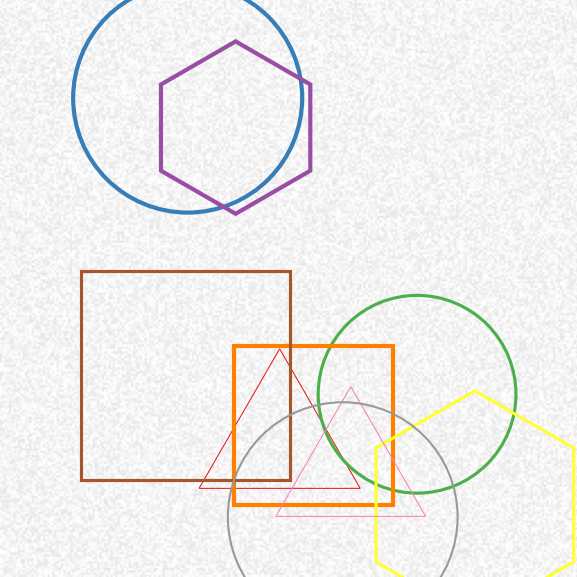[{"shape": "triangle", "thickness": 0.5, "radius": 0.81, "center": [0.484, 0.234]}, {"shape": "circle", "thickness": 2, "radius": 0.99, "center": [0.325, 0.829]}, {"shape": "circle", "thickness": 1.5, "radius": 0.86, "center": [0.722, 0.316]}, {"shape": "hexagon", "thickness": 2, "radius": 0.75, "center": [0.408, 0.778]}, {"shape": "square", "thickness": 2, "radius": 0.69, "center": [0.543, 0.263]}, {"shape": "hexagon", "thickness": 1.5, "radius": 0.99, "center": [0.822, 0.125]}, {"shape": "square", "thickness": 1.5, "radius": 0.9, "center": [0.322, 0.349]}, {"shape": "triangle", "thickness": 0.5, "radius": 0.75, "center": [0.607, 0.18]}, {"shape": "circle", "thickness": 1, "radius": 0.99, "center": [0.593, 0.104]}]